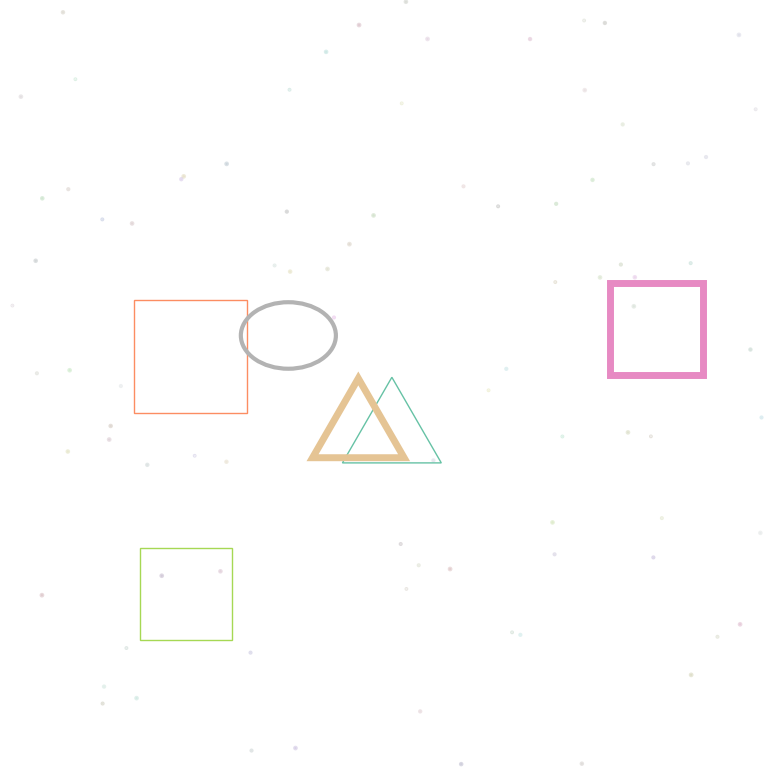[{"shape": "triangle", "thickness": 0.5, "radius": 0.37, "center": [0.509, 0.436]}, {"shape": "square", "thickness": 0.5, "radius": 0.37, "center": [0.248, 0.537]}, {"shape": "square", "thickness": 2.5, "radius": 0.3, "center": [0.852, 0.572]}, {"shape": "square", "thickness": 0.5, "radius": 0.3, "center": [0.241, 0.229]}, {"shape": "triangle", "thickness": 2.5, "radius": 0.34, "center": [0.465, 0.44]}, {"shape": "oval", "thickness": 1.5, "radius": 0.31, "center": [0.374, 0.564]}]